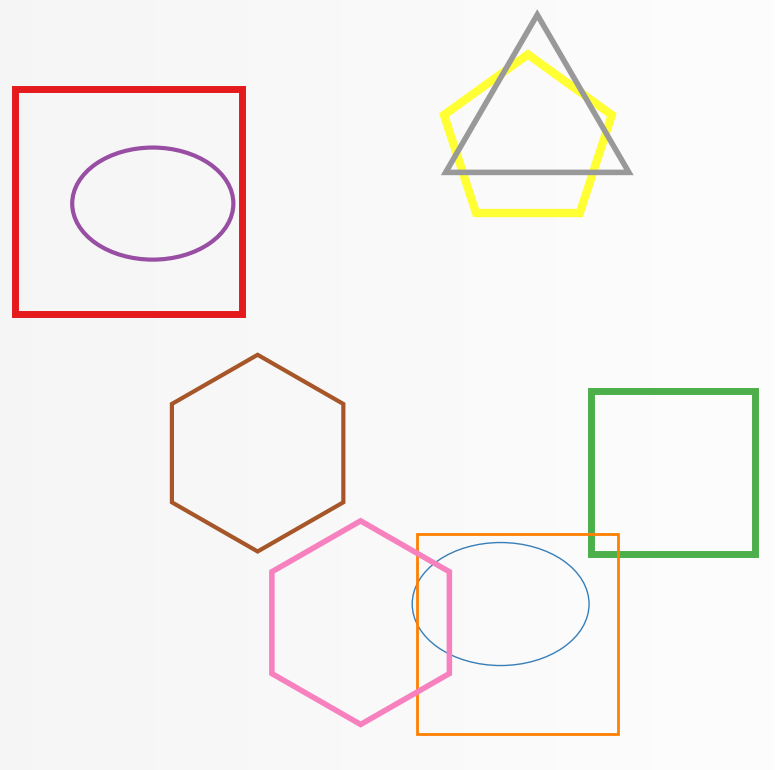[{"shape": "square", "thickness": 2.5, "radius": 0.73, "center": [0.166, 0.738]}, {"shape": "oval", "thickness": 0.5, "radius": 0.57, "center": [0.646, 0.216]}, {"shape": "square", "thickness": 2.5, "radius": 0.53, "center": [0.868, 0.387]}, {"shape": "oval", "thickness": 1.5, "radius": 0.52, "center": [0.197, 0.736]}, {"shape": "square", "thickness": 1, "radius": 0.65, "center": [0.668, 0.177]}, {"shape": "pentagon", "thickness": 3, "radius": 0.57, "center": [0.681, 0.815]}, {"shape": "hexagon", "thickness": 1.5, "radius": 0.64, "center": [0.332, 0.412]}, {"shape": "hexagon", "thickness": 2, "radius": 0.66, "center": [0.465, 0.191]}, {"shape": "triangle", "thickness": 2, "radius": 0.68, "center": [0.693, 0.844]}]